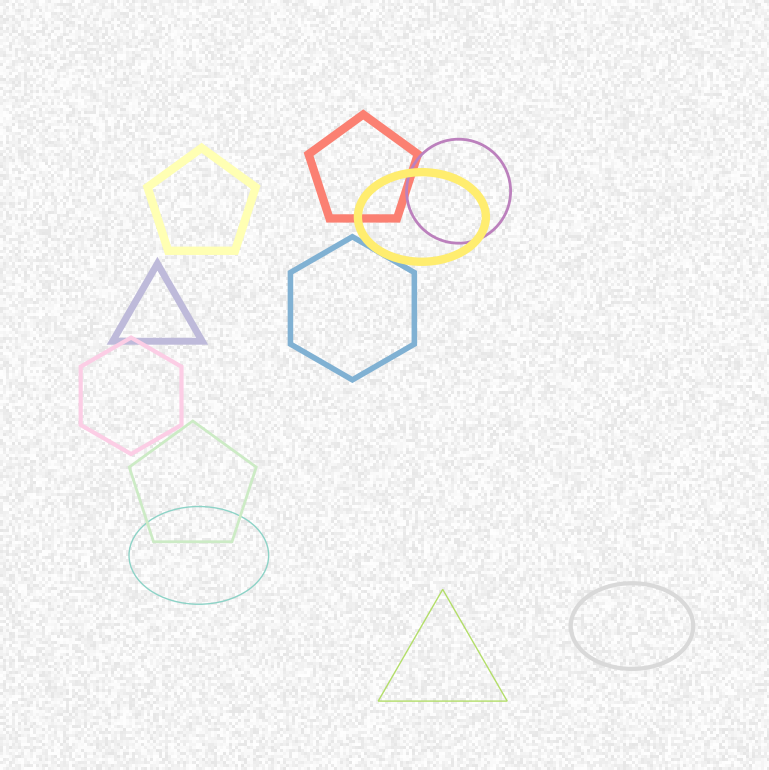[{"shape": "oval", "thickness": 0.5, "radius": 0.45, "center": [0.258, 0.279]}, {"shape": "pentagon", "thickness": 3, "radius": 0.37, "center": [0.262, 0.734]}, {"shape": "triangle", "thickness": 2.5, "radius": 0.34, "center": [0.204, 0.59]}, {"shape": "pentagon", "thickness": 3, "radius": 0.37, "center": [0.472, 0.777]}, {"shape": "hexagon", "thickness": 2, "radius": 0.46, "center": [0.458, 0.6]}, {"shape": "triangle", "thickness": 0.5, "radius": 0.48, "center": [0.575, 0.138]}, {"shape": "hexagon", "thickness": 1.5, "radius": 0.38, "center": [0.17, 0.486]}, {"shape": "oval", "thickness": 1.5, "radius": 0.4, "center": [0.821, 0.187]}, {"shape": "circle", "thickness": 1, "radius": 0.34, "center": [0.596, 0.752]}, {"shape": "pentagon", "thickness": 1, "radius": 0.43, "center": [0.25, 0.367]}, {"shape": "oval", "thickness": 3, "radius": 0.42, "center": [0.548, 0.718]}]